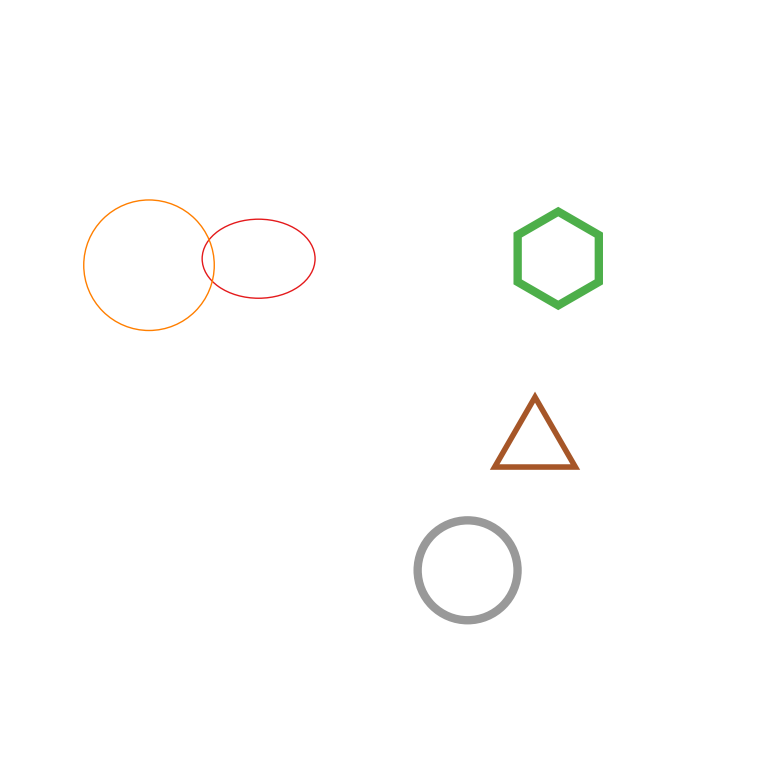[{"shape": "oval", "thickness": 0.5, "radius": 0.37, "center": [0.336, 0.664]}, {"shape": "hexagon", "thickness": 3, "radius": 0.3, "center": [0.725, 0.664]}, {"shape": "circle", "thickness": 0.5, "radius": 0.42, "center": [0.194, 0.656]}, {"shape": "triangle", "thickness": 2, "radius": 0.3, "center": [0.695, 0.424]}, {"shape": "circle", "thickness": 3, "radius": 0.32, "center": [0.607, 0.259]}]